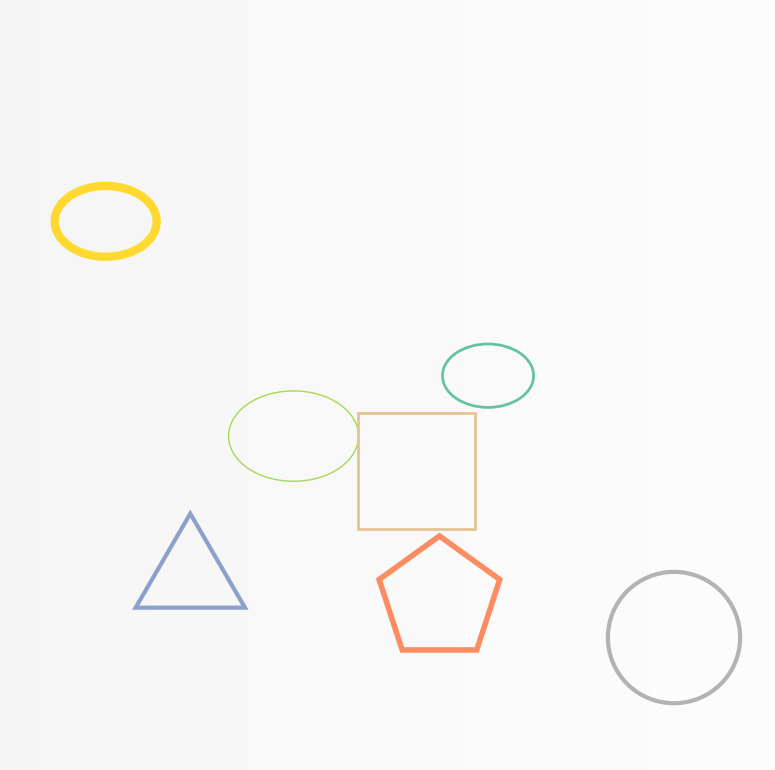[{"shape": "oval", "thickness": 1, "radius": 0.29, "center": [0.63, 0.512]}, {"shape": "pentagon", "thickness": 2, "radius": 0.41, "center": [0.567, 0.222]}, {"shape": "triangle", "thickness": 1.5, "radius": 0.41, "center": [0.246, 0.252]}, {"shape": "oval", "thickness": 0.5, "radius": 0.42, "center": [0.379, 0.434]}, {"shape": "oval", "thickness": 3, "radius": 0.33, "center": [0.136, 0.713]}, {"shape": "square", "thickness": 1, "radius": 0.38, "center": [0.537, 0.388]}, {"shape": "circle", "thickness": 1.5, "radius": 0.43, "center": [0.87, 0.172]}]